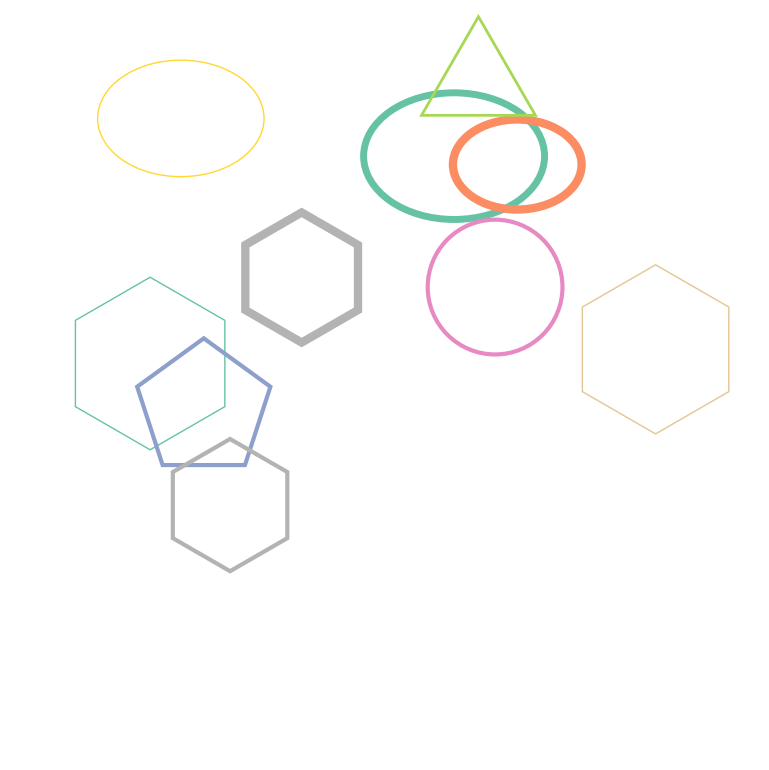[{"shape": "hexagon", "thickness": 0.5, "radius": 0.56, "center": [0.195, 0.528]}, {"shape": "oval", "thickness": 2.5, "radius": 0.59, "center": [0.59, 0.797]}, {"shape": "oval", "thickness": 3, "radius": 0.42, "center": [0.672, 0.786]}, {"shape": "pentagon", "thickness": 1.5, "radius": 0.45, "center": [0.265, 0.47]}, {"shape": "circle", "thickness": 1.5, "radius": 0.44, "center": [0.643, 0.627]}, {"shape": "triangle", "thickness": 1, "radius": 0.43, "center": [0.621, 0.893]}, {"shape": "oval", "thickness": 0.5, "radius": 0.54, "center": [0.235, 0.846]}, {"shape": "hexagon", "thickness": 0.5, "radius": 0.55, "center": [0.851, 0.546]}, {"shape": "hexagon", "thickness": 3, "radius": 0.42, "center": [0.392, 0.64]}, {"shape": "hexagon", "thickness": 1.5, "radius": 0.43, "center": [0.299, 0.344]}]